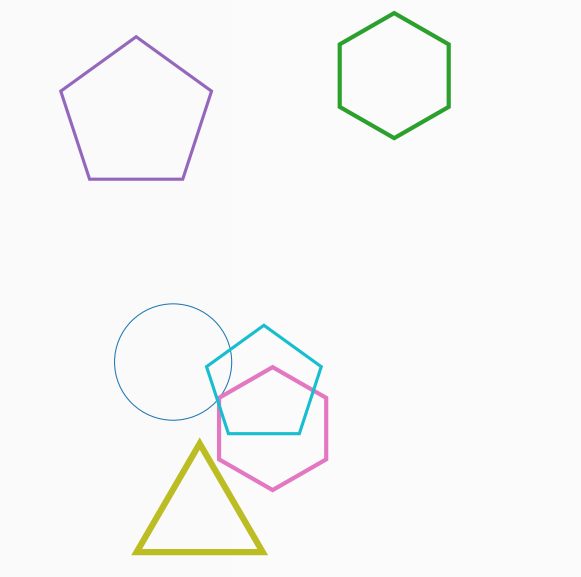[{"shape": "circle", "thickness": 0.5, "radius": 0.5, "center": [0.298, 0.372]}, {"shape": "hexagon", "thickness": 2, "radius": 0.54, "center": [0.678, 0.868]}, {"shape": "pentagon", "thickness": 1.5, "radius": 0.68, "center": [0.234, 0.799]}, {"shape": "hexagon", "thickness": 2, "radius": 0.53, "center": [0.469, 0.257]}, {"shape": "triangle", "thickness": 3, "radius": 0.63, "center": [0.344, 0.106]}, {"shape": "pentagon", "thickness": 1.5, "radius": 0.52, "center": [0.454, 0.332]}]